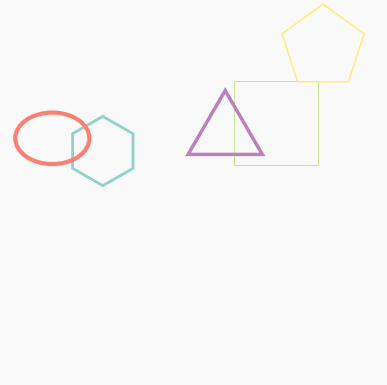[{"shape": "hexagon", "thickness": 2, "radius": 0.45, "center": [0.265, 0.608]}, {"shape": "oval", "thickness": 3, "radius": 0.48, "center": [0.135, 0.641]}, {"shape": "square", "thickness": 0.5, "radius": 0.54, "center": [0.712, 0.681]}, {"shape": "triangle", "thickness": 2.5, "radius": 0.55, "center": [0.581, 0.654]}, {"shape": "pentagon", "thickness": 1, "radius": 0.56, "center": [0.834, 0.878]}]